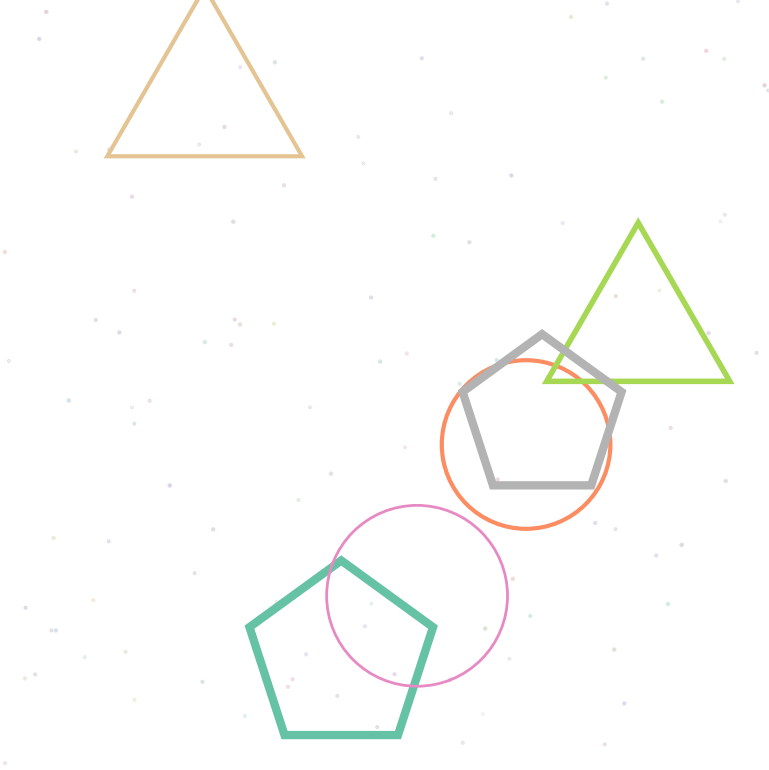[{"shape": "pentagon", "thickness": 3, "radius": 0.63, "center": [0.443, 0.147]}, {"shape": "circle", "thickness": 1.5, "radius": 0.55, "center": [0.683, 0.423]}, {"shape": "circle", "thickness": 1, "radius": 0.59, "center": [0.542, 0.226]}, {"shape": "triangle", "thickness": 2, "radius": 0.69, "center": [0.829, 0.573]}, {"shape": "triangle", "thickness": 1.5, "radius": 0.73, "center": [0.266, 0.87]}, {"shape": "pentagon", "thickness": 3, "radius": 0.54, "center": [0.704, 0.457]}]